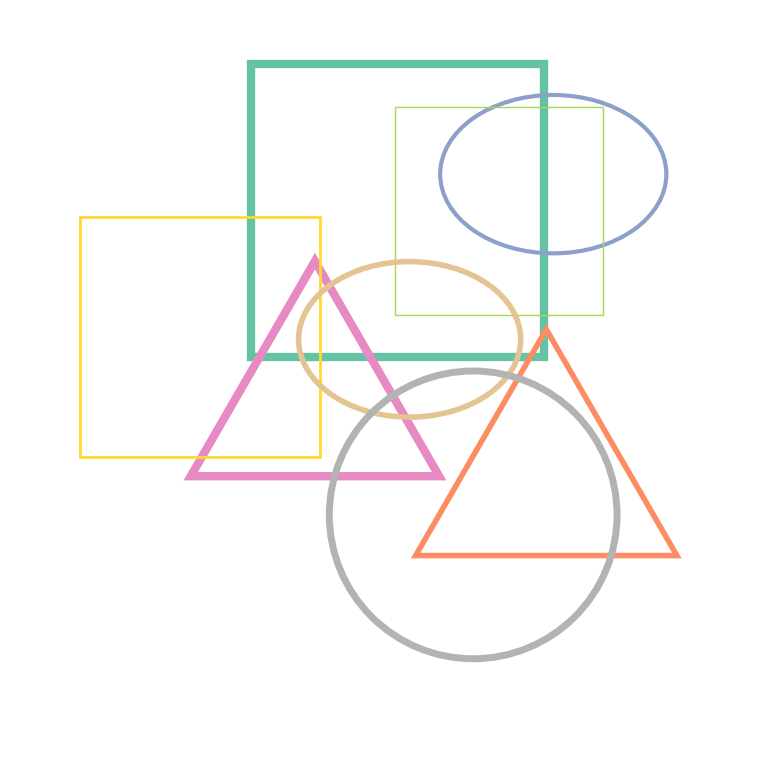[{"shape": "square", "thickness": 3, "radius": 0.95, "center": [0.516, 0.727]}, {"shape": "triangle", "thickness": 2, "radius": 0.98, "center": [0.709, 0.376]}, {"shape": "oval", "thickness": 1.5, "radius": 0.73, "center": [0.719, 0.774]}, {"shape": "triangle", "thickness": 3, "radius": 0.93, "center": [0.409, 0.475]}, {"shape": "square", "thickness": 0.5, "radius": 0.67, "center": [0.648, 0.726]}, {"shape": "square", "thickness": 1, "radius": 0.78, "center": [0.26, 0.563]}, {"shape": "oval", "thickness": 2, "radius": 0.72, "center": [0.532, 0.559]}, {"shape": "circle", "thickness": 2.5, "radius": 0.93, "center": [0.615, 0.331]}]